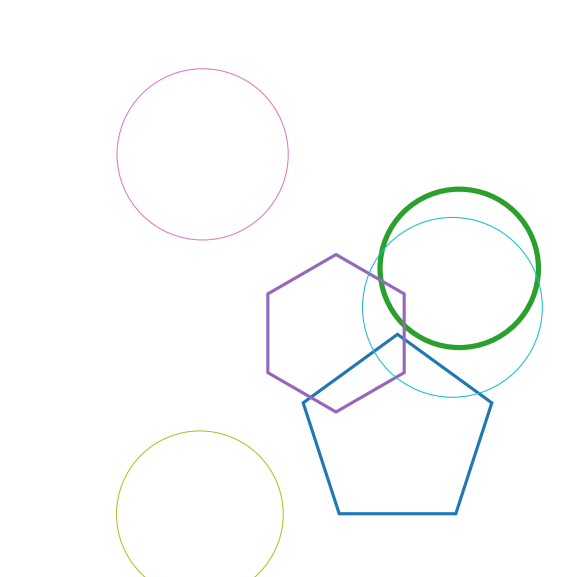[{"shape": "pentagon", "thickness": 1.5, "radius": 0.86, "center": [0.688, 0.248]}, {"shape": "circle", "thickness": 2.5, "radius": 0.69, "center": [0.795, 0.534]}, {"shape": "hexagon", "thickness": 1.5, "radius": 0.68, "center": [0.582, 0.422]}, {"shape": "circle", "thickness": 0.5, "radius": 0.74, "center": [0.351, 0.732]}, {"shape": "circle", "thickness": 0.5, "radius": 0.72, "center": [0.346, 0.109]}, {"shape": "circle", "thickness": 0.5, "radius": 0.78, "center": [0.783, 0.467]}]